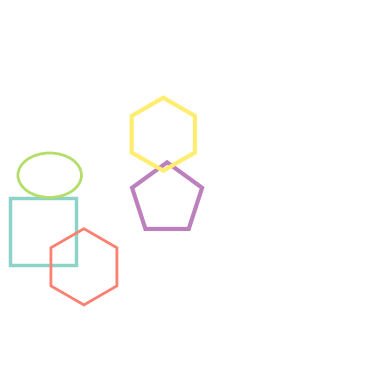[{"shape": "square", "thickness": 2.5, "radius": 0.43, "center": [0.112, 0.398]}, {"shape": "hexagon", "thickness": 2, "radius": 0.49, "center": [0.218, 0.307]}, {"shape": "oval", "thickness": 2, "radius": 0.41, "center": [0.129, 0.545]}, {"shape": "pentagon", "thickness": 3, "radius": 0.48, "center": [0.434, 0.483]}, {"shape": "hexagon", "thickness": 3, "radius": 0.47, "center": [0.424, 0.651]}]